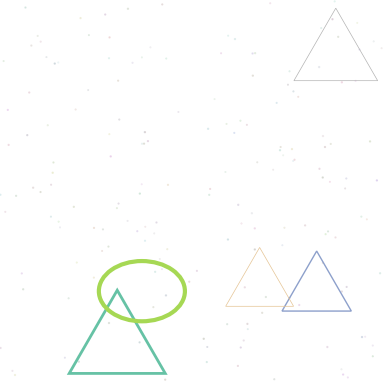[{"shape": "triangle", "thickness": 2, "radius": 0.72, "center": [0.304, 0.102]}, {"shape": "triangle", "thickness": 1, "radius": 0.52, "center": [0.823, 0.244]}, {"shape": "oval", "thickness": 3, "radius": 0.56, "center": [0.369, 0.244]}, {"shape": "triangle", "thickness": 0.5, "radius": 0.51, "center": [0.674, 0.255]}, {"shape": "triangle", "thickness": 0.5, "radius": 0.63, "center": [0.872, 0.853]}]